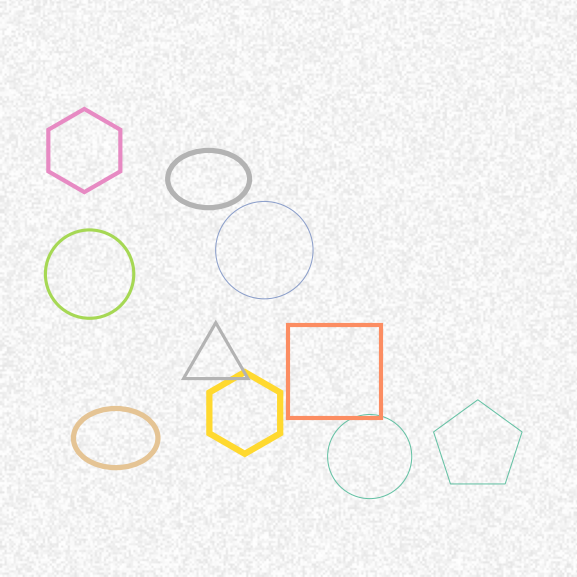[{"shape": "circle", "thickness": 0.5, "radius": 0.36, "center": [0.64, 0.209]}, {"shape": "pentagon", "thickness": 0.5, "radius": 0.4, "center": [0.827, 0.226]}, {"shape": "square", "thickness": 2, "radius": 0.4, "center": [0.58, 0.356]}, {"shape": "circle", "thickness": 0.5, "radius": 0.42, "center": [0.458, 0.566]}, {"shape": "hexagon", "thickness": 2, "radius": 0.36, "center": [0.146, 0.738]}, {"shape": "circle", "thickness": 1.5, "radius": 0.38, "center": [0.155, 0.524]}, {"shape": "hexagon", "thickness": 3, "radius": 0.35, "center": [0.424, 0.284]}, {"shape": "oval", "thickness": 2.5, "radius": 0.37, "center": [0.2, 0.241]}, {"shape": "oval", "thickness": 2.5, "radius": 0.35, "center": [0.361, 0.689]}, {"shape": "triangle", "thickness": 1.5, "radius": 0.32, "center": [0.374, 0.376]}]